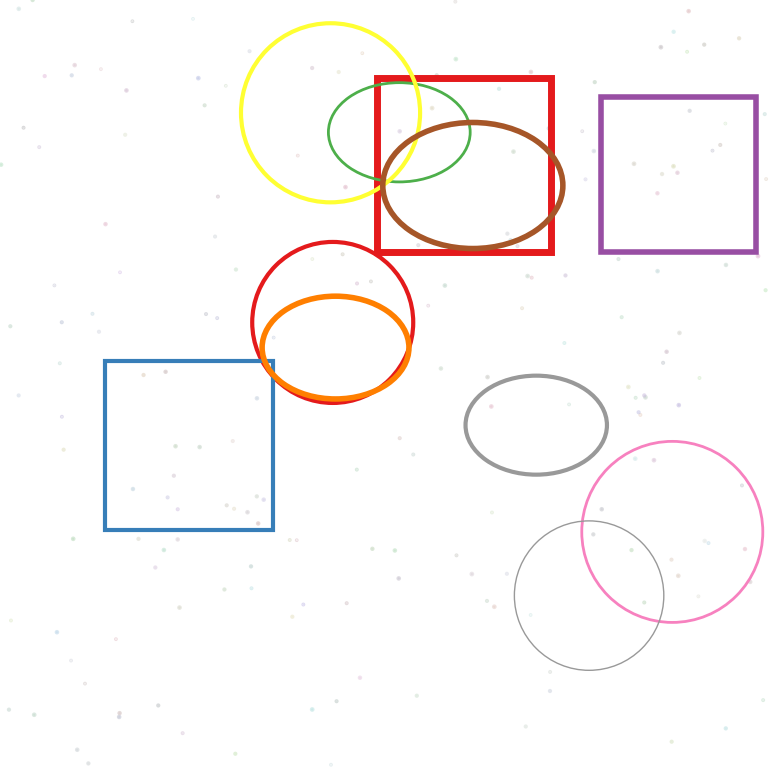[{"shape": "circle", "thickness": 1.5, "radius": 0.52, "center": [0.432, 0.581]}, {"shape": "square", "thickness": 2.5, "radius": 0.56, "center": [0.603, 0.785]}, {"shape": "square", "thickness": 1.5, "radius": 0.55, "center": [0.246, 0.421]}, {"shape": "oval", "thickness": 1, "radius": 0.46, "center": [0.519, 0.828]}, {"shape": "square", "thickness": 2, "radius": 0.5, "center": [0.881, 0.773]}, {"shape": "oval", "thickness": 2, "radius": 0.48, "center": [0.436, 0.549]}, {"shape": "circle", "thickness": 1.5, "radius": 0.58, "center": [0.429, 0.854]}, {"shape": "oval", "thickness": 2, "radius": 0.58, "center": [0.614, 0.759]}, {"shape": "circle", "thickness": 1, "radius": 0.59, "center": [0.873, 0.309]}, {"shape": "circle", "thickness": 0.5, "radius": 0.49, "center": [0.765, 0.226]}, {"shape": "oval", "thickness": 1.5, "radius": 0.46, "center": [0.696, 0.448]}]